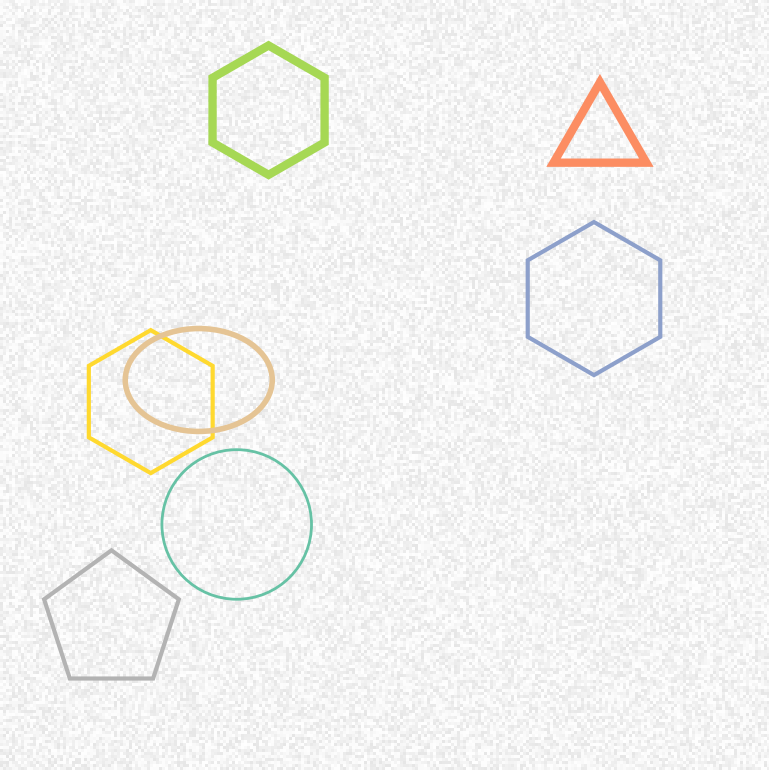[{"shape": "circle", "thickness": 1, "radius": 0.49, "center": [0.307, 0.319]}, {"shape": "triangle", "thickness": 3, "radius": 0.35, "center": [0.779, 0.824]}, {"shape": "hexagon", "thickness": 1.5, "radius": 0.5, "center": [0.771, 0.612]}, {"shape": "hexagon", "thickness": 3, "radius": 0.42, "center": [0.349, 0.857]}, {"shape": "hexagon", "thickness": 1.5, "radius": 0.46, "center": [0.196, 0.478]}, {"shape": "oval", "thickness": 2, "radius": 0.48, "center": [0.258, 0.507]}, {"shape": "pentagon", "thickness": 1.5, "radius": 0.46, "center": [0.145, 0.193]}]